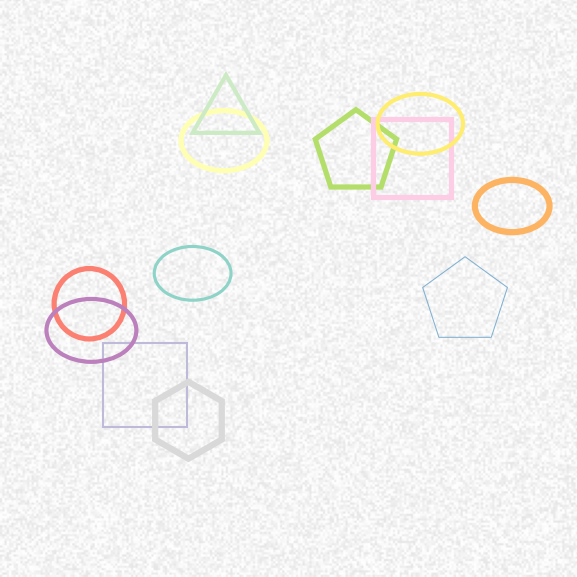[{"shape": "oval", "thickness": 1.5, "radius": 0.33, "center": [0.334, 0.526]}, {"shape": "oval", "thickness": 2.5, "radius": 0.37, "center": [0.388, 0.756]}, {"shape": "square", "thickness": 1, "radius": 0.36, "center": [0.251, 0.332]}, {"shape": "circle", "thickness": 2.5, "radius": 0.3, "center": [0.155, 0.473]}, {"shape": "pentagon", "thickness": 0.5, "radius": 0.39, "center": [0.805, 0.477]}, {"shape": "oval", "thickness": 3, "radius": 0.32, "center": [0.887, 0.642]}, {"shape": "pentagon", "thickness": 2.5, "radius": 0.37, "center": [0.616, 0.735]}, {"shape": "square", "thickness": 2.5, "radius": 0.34, "center": [0.713, 0.726]}, {"shape": "hexagon", "thickness": 3, "radius": 0.33, "center": [0.326, 0.271]}, {"shape": "oval", "thickness": 2, "radius": 0.39, "center": [0.158, 0.427]}, {"shape": "triangle", "thickness": 2, "radius": 0.33, "center": [0.391, 0.802]}, {"shape": "oval", "thickness": 2, "radius": 0.37, "center": [0.728, 0.785]}]